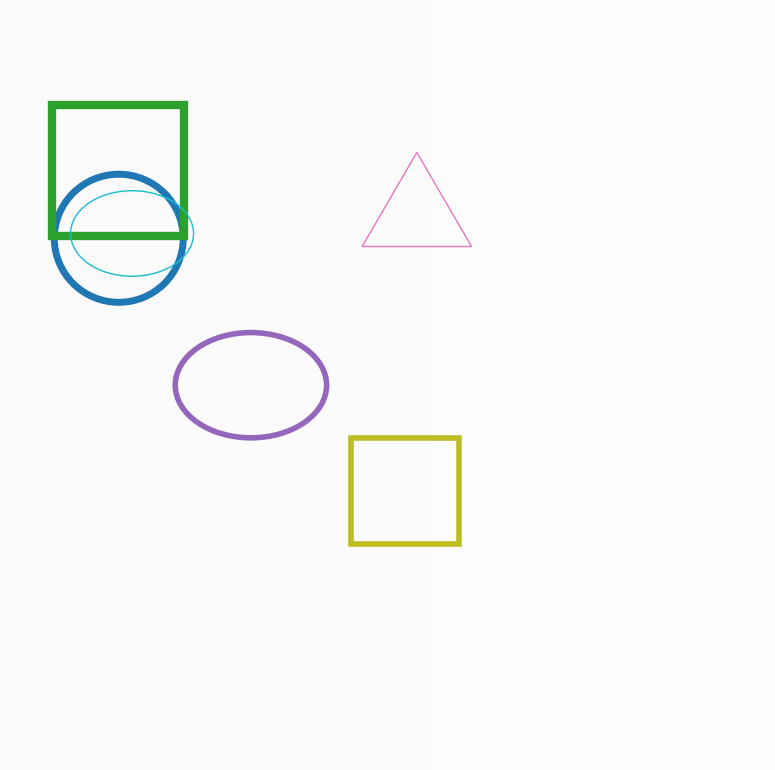[{"shape": "circle", "thickness": 2.5, "radius": 0.42, "center": [0.153, 0.691]}, {"shape": "square", "thickness": 3, "radius": 0.43, "center": [0.152, 0.778]}, {"shape": "oval", "thickness": 2, "radius": 0.49, "center": [0.324, 0.5]}, {"shape": "triangle", "thickness": 0.5, "radius": 0.41, "center": [0.538, 0.721]}, {"shape": "square", "thickness": 2, "radius": 0.35, "center": [0.523, 0.362]}, {"shape": "oval", "thickness": 0.5, "radius": 0.4, "center": [0.17, 0.697]}]